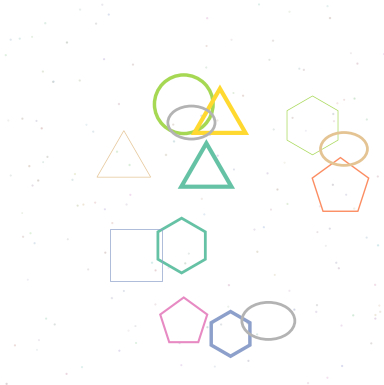[{"shape": "hexagon", "thickness": 2, "radius": 0.36, "center": [0.472, 0.362]}, {"shape": "triangle", "thickness": 3, "radius": 0.38, "center": [0.536, 0.553]}, {"shape": "pentagon", "thickness": 1, "radius": 0.39, "center": [0.884, 0.514]}, {"shape": "square", "thickness": 0.5, "radius": 0.34, "center": [0.353, 0.338]}, {"shape": "hexagon", "thickness": 2.5, "radius": 0.29, "center": [0.599, 0.133]}, {"shape": "pentagon", "thickness": 1.5, "radius": 0.32, "center": [0.477, 0.163]}, {"shape": "circle", "thickness": 2.5, "radius": 0.38, "center": [0.477, 0.729]}, {"shape": "hexagon", "thickness": 0.5, "radius": 0.38, "center": [0.812, 0.674]}, {"shape": "triangle", "thickness": 3, "radius": 0.38, "center": [0.571, 0.693]}, {"shape": "triangle", "thickness": 0.5, "radius": 0.4, "center": [0.322, 0.58]}, {"shape": "oval", "thickness": 2, "radius": 0.3, "center": [0.893, 0.613]}, {"shape": "oval", "thickness": 2, "radius": 0.31, "center": [0.497, 0.682]}, {"shape": "oval", "thickness": 2, "radius": 0.34, "center": [0.697, 0.166]}]